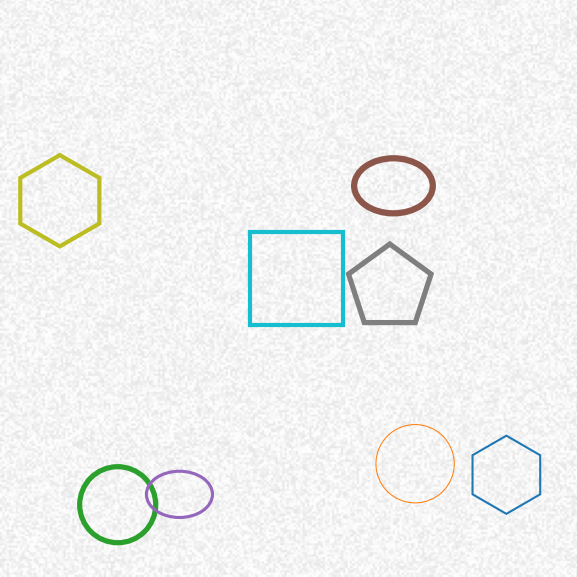[{"shape": "hexagon", "thickness": 1, "radius": 0.34, "center": [0.877, 0.177]}, {"shape": "circle", "thickness": 0.5, "radius": 0.34, "center": [0.719, 0.196]}, {"shape": "circle", "thickness": 2.5, "radius": 0.33, "center": [0.204, 0.125]}, {"shape": "oval", "thickness": 1.5, "radius": 0.29, "center": [0.311, 0.143]}, {"shape": "oval", "thickness": 3, "radius": 0.34, "center": [0.681, 0.677]}, {"shape": "pentagon", "thickness": 2.5, "radius": 0.38, "center": [0.675, 0.501]}, {"shape": "hexagon", "thickness": 2, "radius": 0.4, "center": [0.104, 0.652]}, {"shape": "square", "thickness": 2, "radius": 0.4, "center": [0.513, 0.516]}]